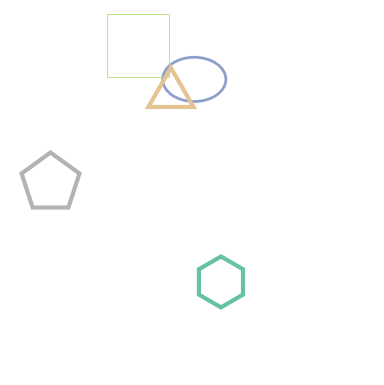[{"shape": "hexagon", "thickness": 3, "radius": 0.33, "center": [0.574, 0.268]}, {"shape": "oval", "thickness": 2, "radius": 0.41, "center": [0.505, 0.794]}, {"shape": "square", "thickness": 0.5, "radius": 0.41, "center": [0.358, 0.882]}, {"shape": "triangle", "thickness": 3, "radius": 0.34, "center": [0.444, 0.756]}, {"shape": "pentagon", "thickness": 3, "radius": 0.4, "center": [0.131, 0.525]}]